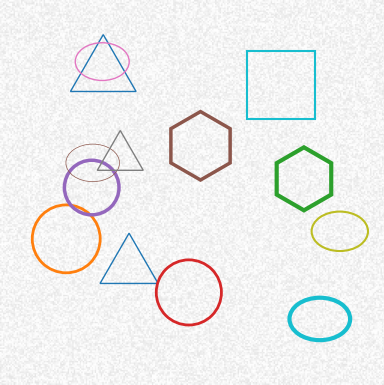[{"shape": "triangle", "thickness": 1, "radius": 0.44, "center": [0.335, 0.307]}, {"shape": "triangle", "thickness": 1, "radius": 0.49, "center": [0.268, 0.812]}, {"shape": "circle", "thickness": 2, "radius": 0.44, "center": [0.172, 0.38]}, {"shape": "hexagon", "thickness": 3, "radius": 0.41, "center": [0.789, 0.535]}, {"shape": "circle", "thickness": 2, "radius": 0.42, "center": [0.491, 0.24]}, {"shape": "circle", "thickness": 2.5, "radius": 0.35, "center": [0.238, 0.513]}, {"shape": "oval", "thickness": 0.5, "radius": 0.35, "center": [0.241, 0.577]}, {"shape": "hexagon", "thickness": 2.5, "radius": 0.44, "center": [0.521, 0.621]}, {"shape": "oval", "thickness": 1, "radius": 0.35, "center": [0.266, 0.84]}, {"shape": "triangle", "thickness": 1, "radius": 0.34, "center": [0.312, 0.592]}, {"shape": "oval", "thickness": 1.5, "radius": 0.37, "center": [0.883, 0.399]}, {"shape": "square", "thickness": 1.5, "radius": 0.44, "center": [0.73, 0.779]}, {"shape": "oval", "thickness": 3, "radius": 0.39, "center": [0.831, 0.172]}]